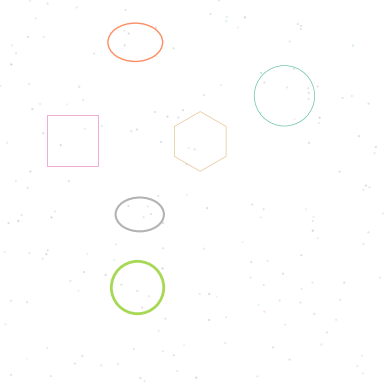[{"shape": "circle", "thickness": 0.5, "radius": 0.39, "center": [0.739, 0.751]}, {"shape": "oval", "thickness": 1, "radius": 0.36, "center": [0.351, 0.89]}, {"shape": "square", "thickness": 0.5, "radius": 0.33, "center": [0.188, 0.635]}, {"shape": "circle", "thickness": 2, "radius": 0.34, "center": [0.357, 0.253]}, {"shape": "hexagon", "thickness": 0.5, "radius": 0.39, "center": [0.52, 0.633]}, {"shape": "oval", "thickness": 1.5, "radius": 0.31, "center": [0.363, 0.443]}]